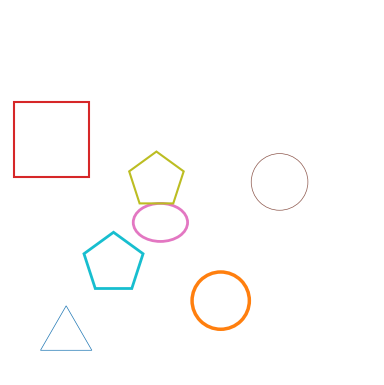[{"shape": "triangle", "thickness": 0.5, "radius": 0.39, "center": [0.172, 0.129]}, {"shape": "circle", "thickness": 2.5, "radius": 0.37, "center": [0.573, 0.219]}, {"shape": "square", "thickness": 1.5, "radius": 0.49, "center": [0.134, 0.638]}, {"shape": "circle", "thickness": 0.5, "radius": 0.37, "center": [0.726, 0.527]}, {"shape": "oval", "thickness": 2, "radius": 0.35, "center": [0.417, 0.422]}, {"shape": "pentagon", "thickness": 1.5, "radius": 0.37, "center": [0.406, 0.532]}, {"shape": "pentagon", "thickness": 2, "radius": 0.4, "center": [0.295, 0.316]}]